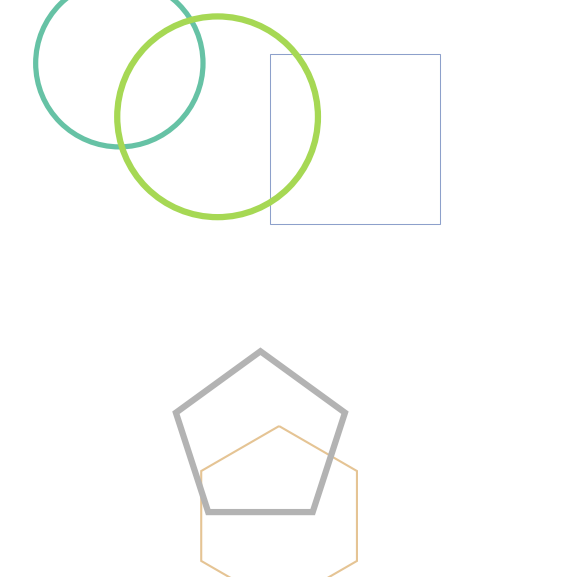[{"shape": "circle", "thickness": 2.5, "radius": 0.72, "center": [0.207, 0.89]}, {"shape": "square", "thickness": 0.5, "radius": 0.74, "center": [0.614, 0.758]}, {"shape": "circle", "thickness": 3, "radius": 0.87, "center": [0.377, 0.797]}, {"shape": "hexagon", "thickness": 1, "radius": 0.78, "center": [0.483, 0.106]}, {"shape": "pentagon", "thickness": 3, "radius": 0.77, "center": [0.451, 0.237]}]